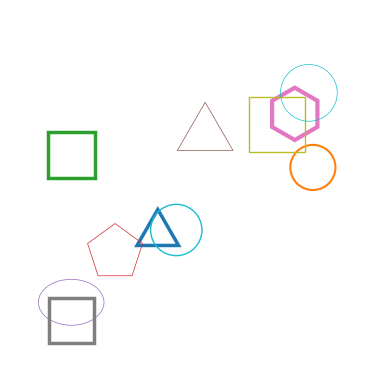[{"shape": "triangle", "thickness": 2.5, "radius": 0.31, "center": [0.41, 0.394]}, {"shape": "circle", "thickness": 1.5, "radius": 0.29, "center": [0.813, 0.565]}, {"shape": "square", "thickness": 2.5, "radius": 0.3, "center": [0.186, 0.597]}, {"shape": "pentagon", "thickness": 0.5, "radius": 0.38, "center": [0.299, 0.344]}, {"shape": "oval", "thickness": 0.5, "radius": 0.43, "center": [0.185, 0.215]}, {"shape": "triangle", "thickness": 0.5, "radius": 0.42, "center": [0.533, 0.651]}, {"shape": "hexagon", "thickness": 3, "radius": 0.34, "center": [0.766, 0.704]}, {"shape": "square", "thickness": 2.5, "radius": 0.29, "center": [0.186, 0.167]}, {"shape": "square", "thickness": 1, "radius": 0.36, "center": [0.718, 0.677]}, {"shape": "circle", "thickness": 1, "radius": 0.33, "center": [0.458, 0.403]}, {"shape": "circle", "thickness": 0.5, "radius": 0.37, "center": [0.802, 0.759]}]